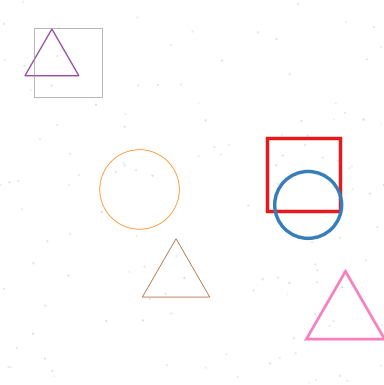[{"shape": "square", "thickness": 2.5, "radius": 0.47, "center": [0.788, 0.546]}, {"shape": "circle", "thickness": 2.5, "radius": 0.43, "center": [0.8, 0.468]}, {"shape": "triangle", "thickness": 1, "radius": 0.4, "center": [0.135, 0.844]}, {"shape": "circle", "thickness": 0.5, "radius": 0.52, "center": [0.363, 0.508]}, {"shape": "triangle", "thickness": 0.5, "radius": 0.51, "center": [0.457, 0.279]}, {"shape": "triangle", "thickness": 2, "radius": 0.59, "center": [0.897, 0.178]}, {"shape": "square", "thickness": 0.5, "radius": 0.44, "center": [0.177, 0.838]}]